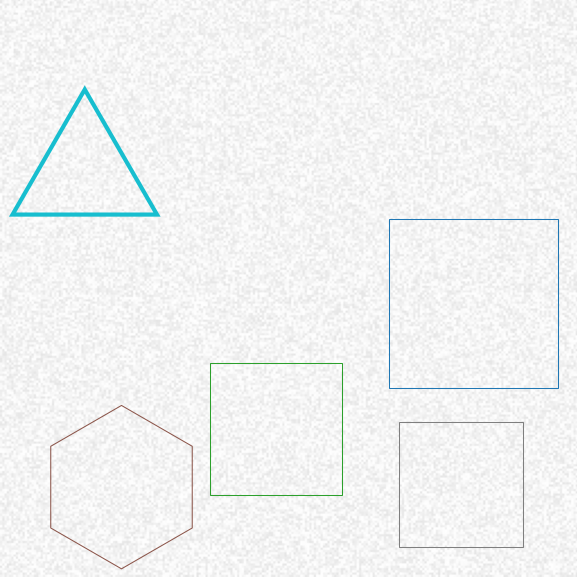[{"shape": "square", "thickness": 0.5, "radius": 0.73, "center": [0.819, 0.474]}, {"shape": "square", "thickness": 0.5, "radius": 0.57, "center": [0.478, 0.257]}, {"shape": "hexagon", "thickness": 0.5, "radius": 0.71, "center": [0.21, 0.156]}, {"shape": "square", "thickness": 0.5, "radius": 0.54, "center": [0.798, 0.16]}, {"shape": "triangle", "thickness": 2, "radius": 0.72, "center": [0.147, 0.7]}]